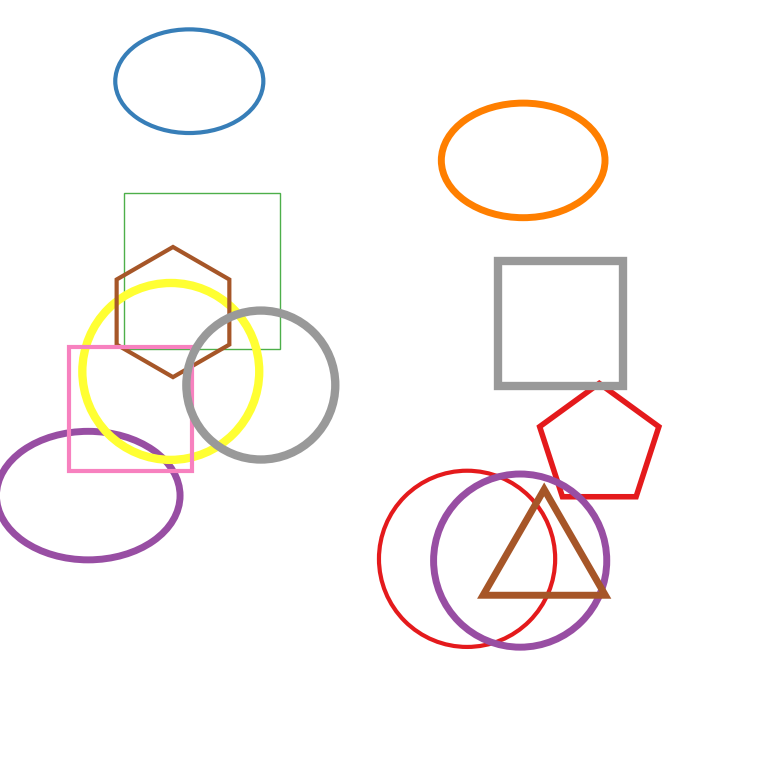[{"shape": "circle", "thickness": 1.5, "radius": 0.57, "center": [0.607, 0.274]}, {"shape": "pentagon", "thickness": 2, "radius": 0.41, "center": [0.778, 0.421]}, {"shape": "oval", "thickness": 1.5, "radius": 0.48, "center": [0.246, 0.895]}, {"shape": "square", "thickness": 0.5, "radius": 0.51, "center": [0.262, 0.648]}, {"shape": "circle", "thickness": 2.5, "radius": 0.56, "center": [0.676, 0.272]}, {"shape": "oval", "thickness": 2.5, "radius": 0.6, "center": [0.115, 0.356]}, {"shape": "oval", "thickness": 2.5, "radius": 0.53, "center": [0.679, 0.792]}, {"shape": "circle", "thickness": 3, "radius": 0.57, "center": [0.222, 0.518]}, {"shape": "hexagon", "thickness": 1.5, "radius": 0.42, "center": [0.225, 0.595]}, {"shape": "triangle", "thickness": 2.5, "radius": 0.46, "center": [0.707, 0.273]}, {"shape": "square", "thickness": 1.5, "radius": 0.4, "center": [0.17, 0.469]}, {"shape": "circle", "thickness": 3, "radius": 0.48, "center": [0.339, 0.5]}, {"shape": "square", "thickness": 3, "radius": 0.41, "center": [0.728, 0.58]}]